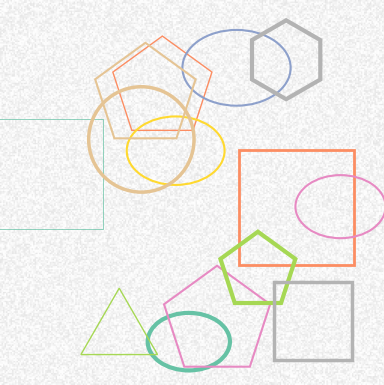[{"shape": "square", "thickness": 0.5, "radius": 0.71, "center": [0.124, 0.548]}, {"shape": "oval", "thickness": 3, "radius": 0.53, "center": [0.49, 0.113]}, {"shape": "pentagon", "thickness": 1, "radius": 0.68, "center": [0.422, 0.771]}, {"shape": "square", "thickness": 2, "radius": 0.75, "center": [0.77, 0.462]}, {"shape": "oval", "thickness": 1.5, "radius": 0.7, "center": [0.614, 0.824]}, {"shape": "pentagon", "thickness": 1.5, "radius": 0.72, "center": [0.564, 0.165]}, {"shape": "oval", "thickness": 1.5, "radius": 0.59, "center": [0.884, 0.463]}, {"shape": "triangle", "thickness": 1, "radius": 0.57, "center": [0.31, 0.137]}, {"shape": "pentagon", "thickness": 3, "radius": 0.51, "center": [0.67, 0.296]}, {"shape": "oval", "thickness": 1.5, "radius": 0.64, "center": [0.456, 0.609]}, {"shape": "pentagon", "thickness": 1.5, "radius": 0.69, "center": [0.378, 0.752]}, {"shape": "circle", "thickness": 2.5, "radius": 0.68, "center": [0.367, 0.638]}, {"shape": "hexagon", "thickness": 3, "radius": 0.51, "center": [0.743, 0.845]}, {"shape": "square", "thickness": 2.5, "radius": 0.51, "center": [0.813, 0.166]}]